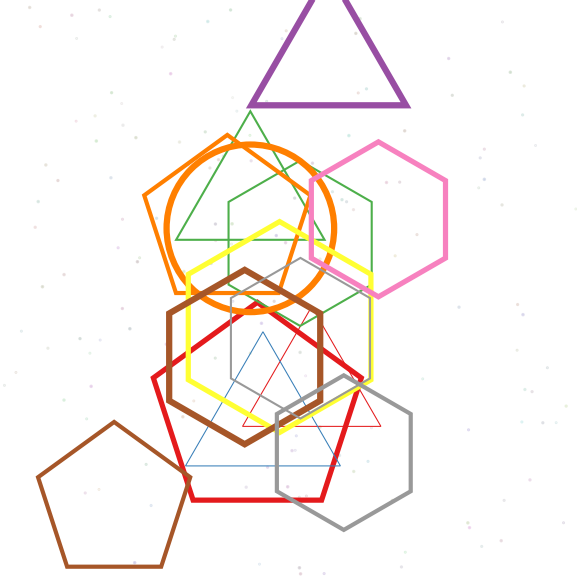[{"shape": "pentagon", "thickness": 2.5, "radius": 0.95, "center": [0.446, 0.286]}, {"shape": "triangle", "thickness": 0.5, "radius": 0.69, "center": [0.54, 0.33]}, {"shape": "triangle", "thickness": 0.5, "radius": 0.77, "center": [0.455, 0.27]}, {"shape": "triangle", "thickness": 1, "radius": 0.74, "center": [0.433, 0.658]}, {"shape": "hexagon", "thickness": 1, "radius": 0.72, "center": [0.52, 0.578]}, {"shape": "triangle", "thickness": 3, "radius": 0.77, "center": [0.569, 0.894]}, {"shape": "pentagon", "thickness": 2, "radius": 0.76, "center": [0.394, 0.614]}, {"shape": "circle", "thickness": 3, "radius": 0.73, "center": [0.434, 0.604]}, {"shape": "hexagon", "thickness": 2.5, "radius": 0.91, "center": [0.484, 0.433]}, {"shape": "hexagon", "thickness": 3, "radius": 0.75, "center": [0.424, 0.381]}, {"shape": "pentagon", "thickness": 2, "radius": 0.69, "center": [0.198, 0.13]}, {"shape": "hexagon", "thickness": 2.5, "radius": 0.67, "center": [0.655, 0.619]}, {"shape": "hexagon", "thickness": 2, "radius": 0.67, "center": [0.595, 0.215]}, {"shape": "hexagon", "thickness": 1, "radius": 0.7, "center": [0.52, 0.413]}]